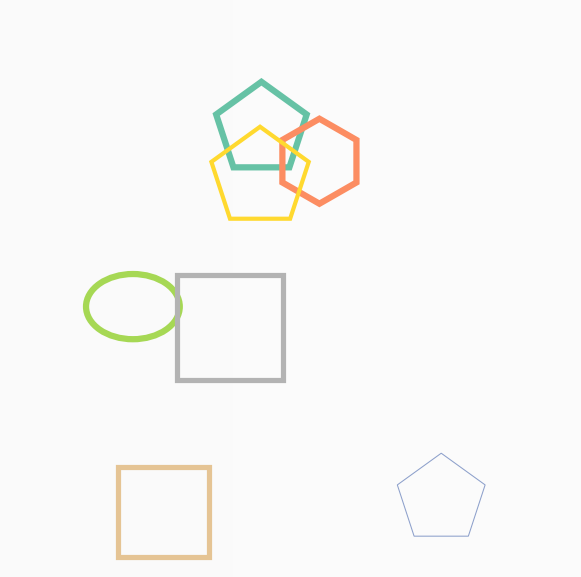[{"shape": "pentagon", "thickness": 3, "radius": 0.41, "center": [0.45, 0.776]}, {"shape": "hexagon", "thickness": 3, "radius": 0.37, "center": [0.55, 0.72]}, {"shape": "pentagon", "thickness": 0.5, "radius": 0.4, "center": [0.759, 0.135]}, {"shape": "oval", "thickness": 3, "radius": 0.4, "center": [0.229, 0.468]}, {"shape": "pentagon", "thickness": 2, "radius": 0.44, "center": [0.447, 0.692]}, {"shape": "square", "thickness": 2.5, "radius": 0.39, "center": [0.281, 0.113]}, {"shape": "square", "thickness": 2.5, "radius": 0.46, "center": [0.396, 0.432]}]